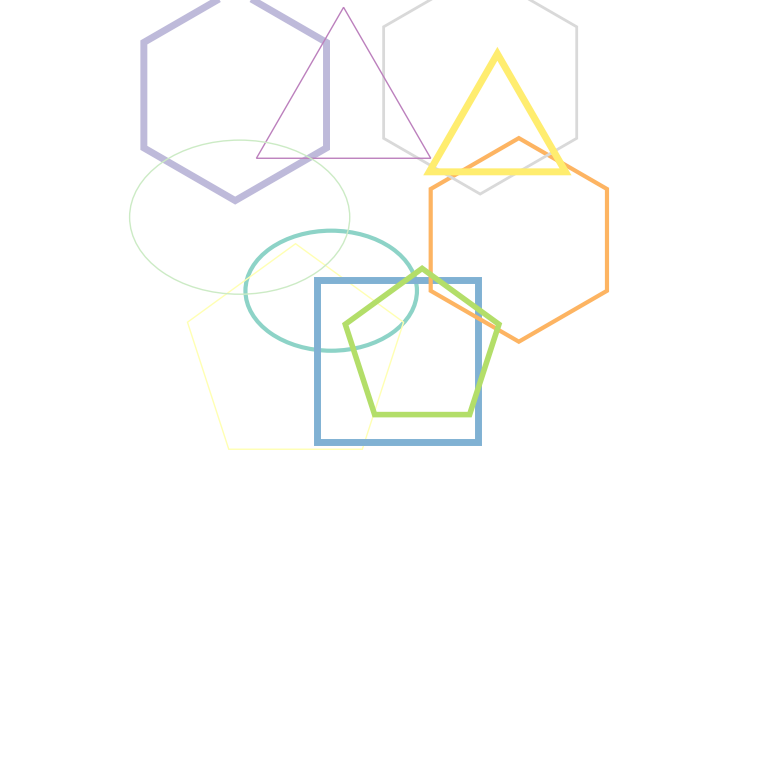[{"shape": "oval", "thickness": 1.5, "radius": 0.56, "center": [0.43, 0.622]}, {"shape": "pentagon", "thickness": 0.5, "radius": 0.74, "center": [0.384, 0.536]}, {"shape": "hexagon", "thickness": 2.5, "radius": 0.68, "center": [0.305, 0.876]}, {"shape": "square", "thickness": 2.5, "radius": 0.52, "center": [0.517, 0.531]}, {"shape": "hexagon", "thickness": 1.5, "radius": 0.66, "center": [0.674, 0.688]}, {"shape": "pentagon", "thickness": 2, "radius": 0.52, "center": [0.548, 0.546]}, {"shape": "hexagon", "thickness": 1, "radius": 0.72, "center": [0.624, 0.893]}, {"shape": "triangle", "thickness": 0.5, "radius": 0.65, "center": [0.446, 0.86]}, {"shape": "oval", "thickness": 0.5, "radius": 0.71, "center": [0.311, 0.718]}, {"shape": "triangle", "thickness": 2.5, "radius": 0.51, "center": [0.646, 0.828]}]